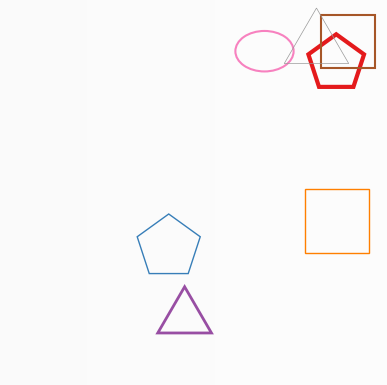[{"shape": "pentagon", "thickness": 3, "radius": 0.38, "center": [0.868, 0.835]}, {"shape": "pentagon", "thickness": 1, "radius": 0.43, "center": [0.435, 0.359]}, {"shape": "triangle", "thickness": 2, "radius": 0.4, "center": [0.476, 0.175]}, {"shape": "square", "thickness": 1, "radius": 0.42, "center": [0.87, 0.426]}, {"shape": "square", "thickness": 1.5, "radius": 0.35, "center": [0.899, 0.893]}, {"shape": "oval", "thickness": 1.5, "radius": 0.38, "center": [0.683, 0.867]}, {"shape": "triangle", "thickness": 0.5, "radius": 0.48, "center": [0.817, 0.883]}]